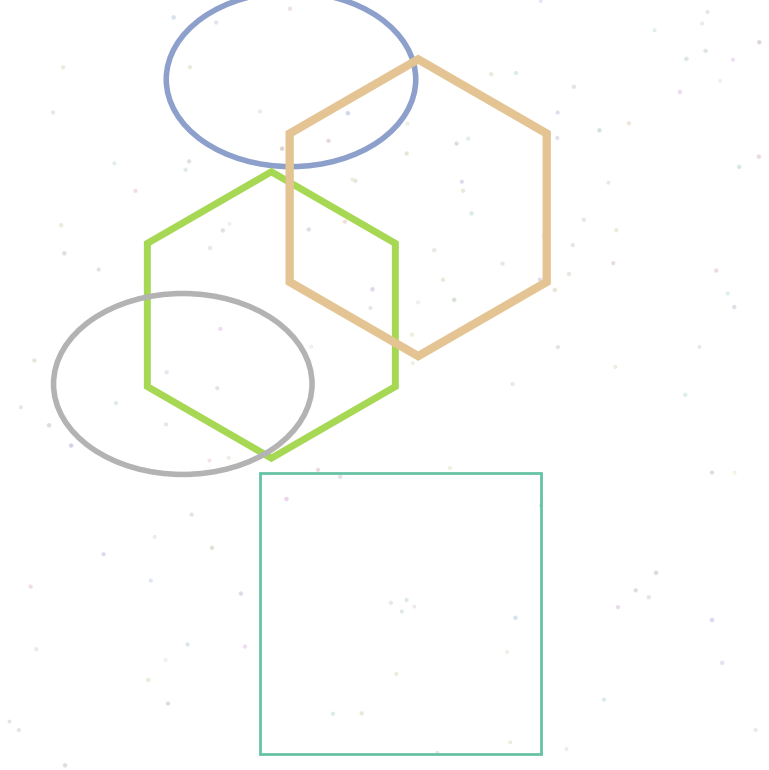[{"shape": "square", "thickness": 1, "radius": 0.91, "center": [0.52, 0.203]}, {"shape": "oval", "thickness": 2, "radius": 0.81, "center": [0.378, 0.897]}, {"shape": "hexagon", "thickness": 2.5, "radius": 0.93, "center": [0.352, 0.591]}, {"shape": "hexagon", "thickness": 3, "radius": 0.96, "center": [0.543, 0.73]}, {"shape": "oval", "thickness": 2, "radius": 0.84, "center": [0.237, 0.501]}]